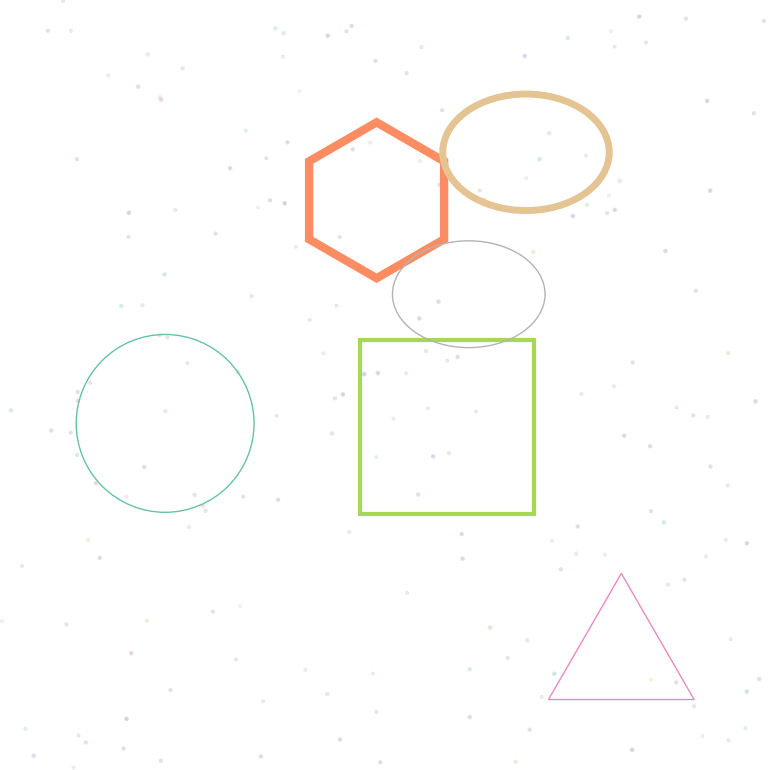[{"shape": "circle", "thickness": 0.5, "radius": 0.58, "center": [0.214, 0.45]}, {"shape": "hexagon", "thickness": 3, "radius": 0.51, "center": [0.489, 0.74]}, {"shape": "triangle", "thickness": 0.5, "radius": 0.55, "center": [0.807, 0.146]}, {"shape": "square", "thickness": 1.5, "radius": 0.57, "center": [0.581, 0.445]}, {"shape": "oval", "thickness": 2.5, "radius": 0.54, "center": [0.683, 0.802]}, {"shape": "oval", "thickness": 0.5, "radius": 0.5, "center": [0.609, 0.618]}]